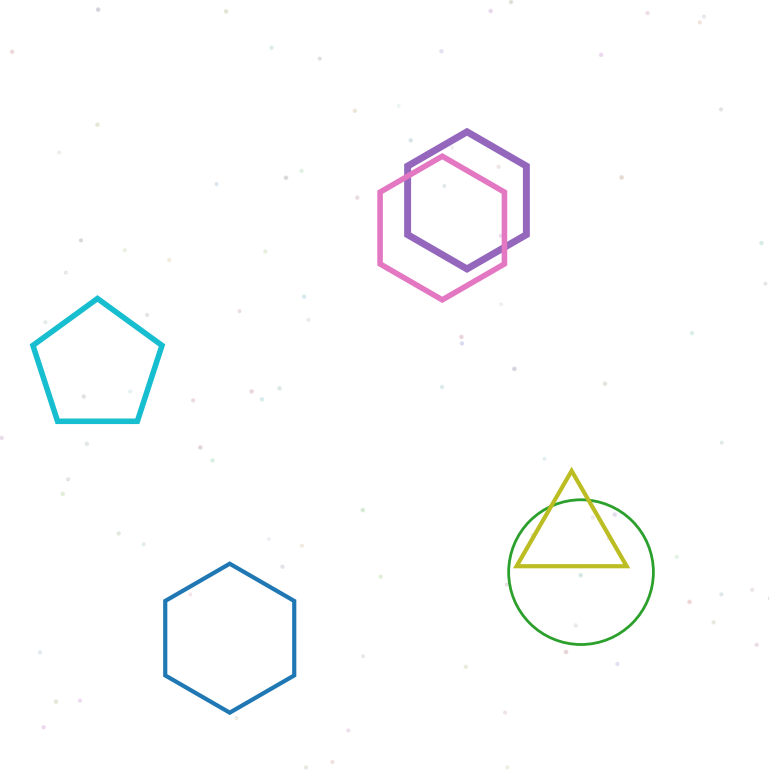[{"shape": "hexagon", "thickness": 1.5, "radius": 0.48, "center": [0.298, 0.171]}, {"shape": "circle", "thickness": 1, "radius": 0.47, "center": [0.755, 0.257]}, {"shape": "hexagon", "thickness": 2.5, "radius": 0.45, "center": [0.606, 0.74]}, {"shape": "hexagon", "thickness": 2, "radius": 0.47, "center": [0.574, 0.704]}, {"shape": "triangle", "thickness": 1.5, "radius": 0.41, "center": [0.742, 0.306]}, {"shape": "pentagon", "thickness": 2, "radius": 0.44, "center": [0.127, 0.524]}]